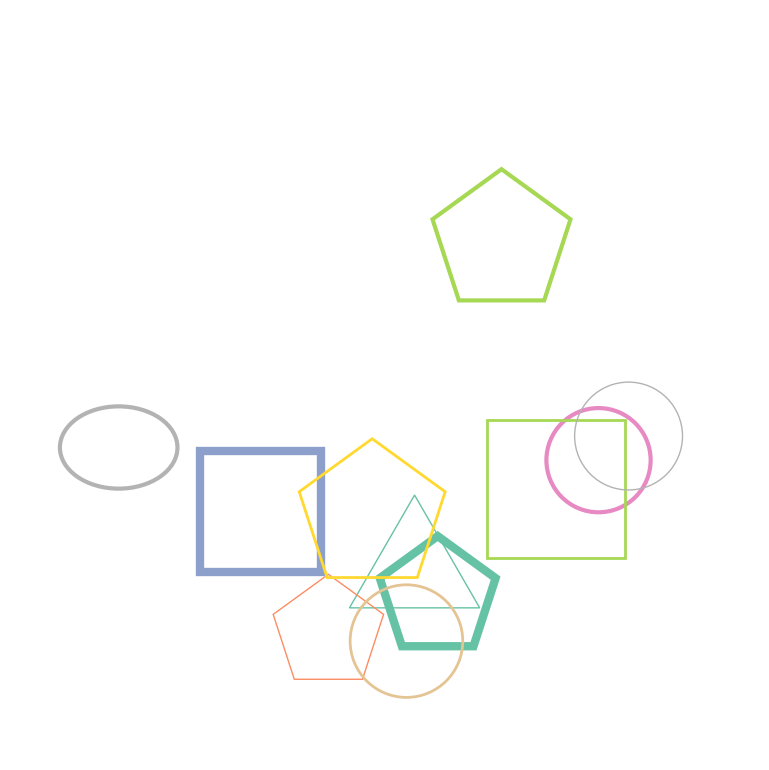[{"shape": "triangle", "thickness": 0.5, "radius": 0.49, "center": [0.538, 0.259]}, {"shape": "pentagon", "thickness": 3, "radius": 0.4, "center": [0.568, 0.225]}, {"shape": "pentagon", "thickness": 0.5, "radius": 0.38, "center": [0.426, 0.179]}, {"shape": "square", "thickness": 3, "radius": 0.39, "center": [0.338, 0.336]}, {"shape": "circle", "thickness": 1.5, "radius": 0.34, "center": [0.777, 0.402]}, {"shape": "pentagon", "thickness": 1.5, "radius": 0.47, "center": [0.651, 0.686]}, {"shape": "square", "thickness": 1, "radius": 0.45, "center": [0.723, 0.365]}, {"shape": "pentagon", "thickness": 1, "radius": 0.5, "center": [0.483, 0.331]}, {"shape": "circle", "thickness": 1, "radius": 0.37, "center": [0.528, 0.167]}, {"shape": "circle", "thickness": 0.5, "radius": 0.35, "center": [0.816, 0.434]}, {"shape": "oval", "thickness": 1.5, "radius": 0.38, "center": [0.154, 0.419]}]